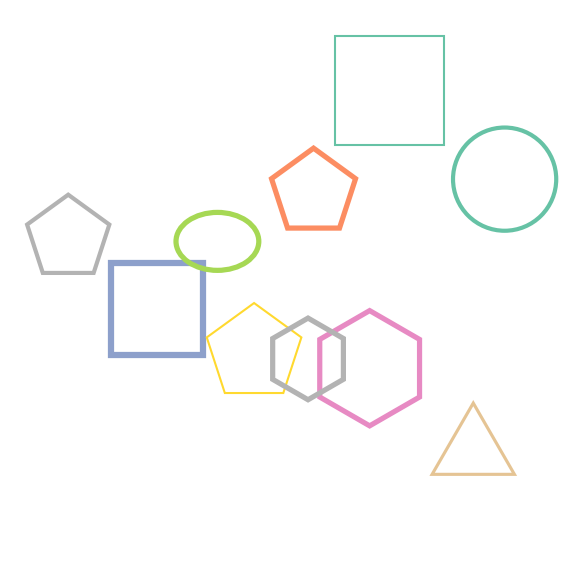[{"shape": "circle", "thickness": 2, "radius": 0.45, "center": [0.874, 0.689]}, {"shape": "square", "thickness": 1, "radius": 0.47, "center": [0.675, 0.842]}, {"shape": "pentagon", "thickness": 2.5, "radius": 0.38, "center": [0.543, 0.666]}, {"shape": "square", "thickness": 3, "radius": 0.4, "center": [0.272, 0.464]}, {"shape": "hexagon", "thickness": 2.5, "radius": 0.5, "center": [0.64, 0.362]}, {"shape": "oval", "thickness": 2.5, "radius": 0.36, "center": [0.376, 0.581]}, {"shape": "pentagon", "thickness": 1, "radius": 0.43, "center": [0.44, 0.388]}, {"shape": "triangle", "thickness": 1.5, "radius": 0.41, "center": [0.82, 0.219]}, {"shape": "hexagon", "thickness": 2.5, "radius": 0.35, "center": [0.533, 0.378]}, {"shape": "pentagon", "thickness": 2, "radius": 0.37, "center": [0.118, 0.587]}]